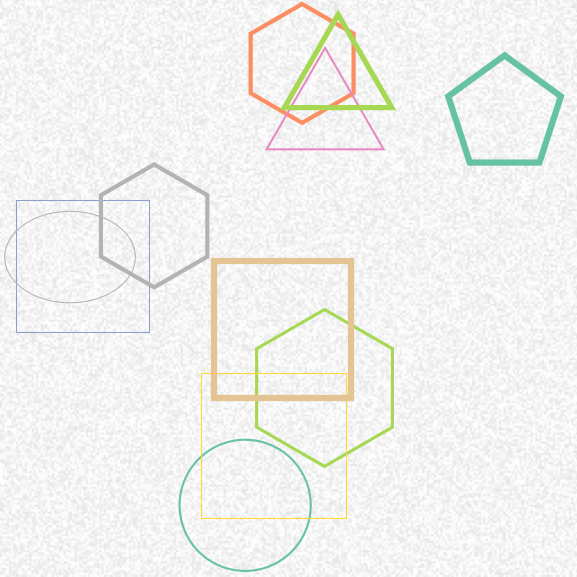[{"shape": "circle", "thickness": 1, "radius": 0.57, "center": [0.425, 0.124]}, {"shape": "pentagon", "thickness": 3, "radius": 0.51, "center": [0.874, 0.801]}, {"shape": "hexagon", "thickness": 2, "radius": 0.51, "center": [0.523, 0.889]}, {"shape": "square", "thickness": 0.5, "radius": 0.57, "center": [0.143, 0.538]}, {"shape": "triangle", "thickness": 1, "radius": 0.59, "center": [0.563, 0.799]}, {"shape": "triangle", "thickness": 2.5, "radius": 0.54, "center": [0.585, 0.867]}, {"shape": "hexagon", "thickness": 1.5, "radius": 0.68, "center": [0.562, 0.327]}, {"shape": "square", "thickness": 0.5, "radius": 0.63, "center": [0.474, 0.227]}, {"shape": "square", "thickness": 3, "radius": 0.59, "center": [0.489, 0.428]}, {"shape": "hexagon", "thickness": 2, "radius": 0.53, "center": [0.267, 0.608]}, {"shape": "oval", "thickness": 0.5, "radius": 0.57, "center": [0.121, 0.554]}]